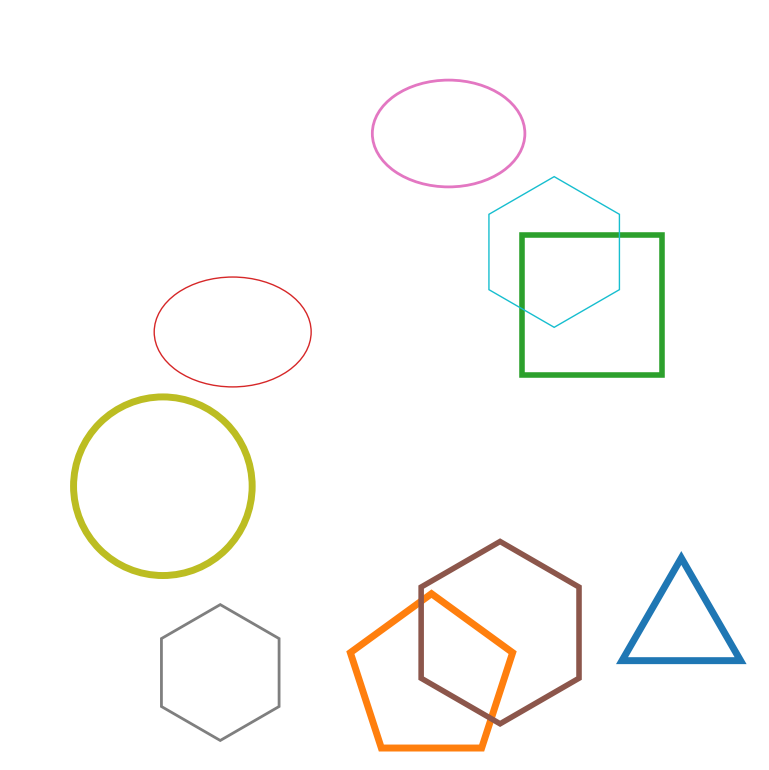[{"shape": "triangle", "thickness": 2.5, "radius": 0.44, "center": [0.885, 0.186]}, {"shape": "pentagon", "thickness": 2.5, "radius": 0.55, "center": [0.56, 0.118]}, {"shape": "square", "thickness": 2, "radius": 0.45, "center": [0.769, 0.604]}, {"shape": "oval", "thickness": 0.5, "radius": 0.51, "center": [0.302, 0.569]}, {"shape": "hexagon", "thickness": 2, "radius": 0.59, "center": [0.649, 0.178]}, {"shape": "oval", "thickness": 1, "radius": 0.5, "center": [0.583, 0.827]}, {"shape": "hexagon", "thickness": 1, "radius": 0.44, "center": [0.286, 0.127]}, {"shape": "circle", "thickness": 2.5, "radius": 0.58, "center": [0.212, 0.369]}, {"shape": "hexagon", "thickness": 0.5, "radius": 0.49, "center": [0.72, 0.673]}]